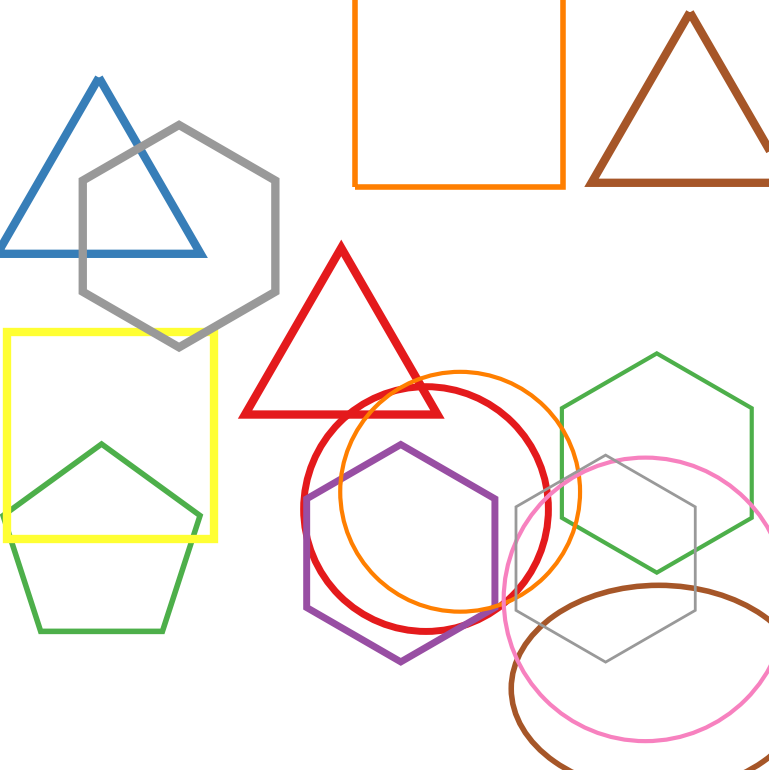[{"shape": "circle", "thickness": 2.5, "radius": 0.79, "center": [0.553, 0.339]}, {"shape": "triangle", "thickness": 3, "radius": 0.72, "center": [0.443, 0.534]}, {"shape": "triangle", "thickness": 3, "radius": 0.76, "center": [0.128, 0.747]}, {"shape": "hexagon", "thickness": 1.5, "radius": 0.71, "center": [0.853, 0.399]}, {"shape": "pentagon", "thickness": 2, "radius": 0.67, "center": [0.132, 0.289]}, {"shape": "hexagon", "thickness": 2.5, "radius": 0.71, "center": [0.521, 0.282]}, {"shape": "square", "thickness": 2, "radius": 0.68, "center": [0.596, 0.892]}, {"shape": "circle", "thickness": 1.5, "radius": 0.78, "center": [0.598, 0.361]}, {"shape": "square", "thickness": 3, "radius": 0.67, "center": [0.143, 0.434]}, {"shape": "triangle", "thickness": 3, "radius": 0.74, "center": [0.896, 0.836]}, {"shape": "oval", "thickness": 2, "radius": 0.96, "center": [0.856, 0.106]}, {"shape": "circle", "thickness": 1.5, "radius": 0.92, "center": [0.838, 0.222]}, {"shape": "hexagon", "thickness": 3, "radius": 0.72, "center": [0.233, 0.693]}, {"shape": "hexagon", "thickness": 1, "radius": 0.67, "center": [0.787, 0.275]}]